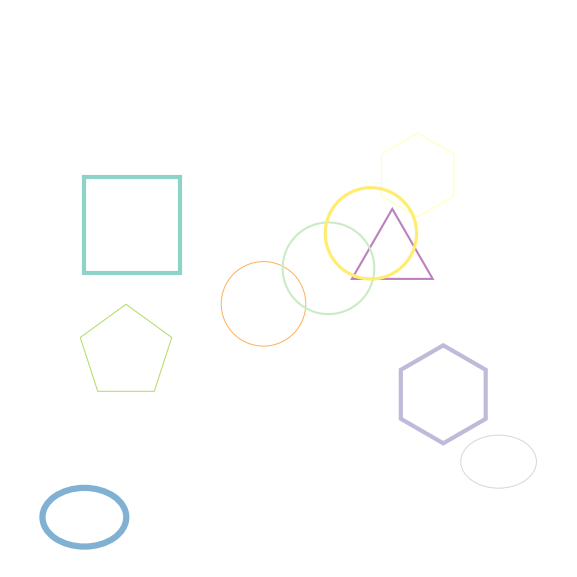[{"shape": "square", "thickness": 2, "radius": 0.42, "center": [0.228, 0.61]}, {"shape": "hexagon", "thickness": 0.5, "radius": 0.36, "center": [0.723, 0.696]}, {"shape": "hexagon", "thickness": 2, "radius": 0.42, "center": [0.768, 0.316]}, {"shape": "oval", "thickness": 3, "radius": 0.36, "center": [0.146, 0.104]}, {"shape": "circle", "thickness": 0.5, "radius": 0.37, "center": [0.456, 0.473]}, {"shape": "pentagon", "thickness": 0.5, "radius": 0.42, "center": [0.218, 0.389]}, {"shape": "oval", "thickness": 0.5, "radius": 0.33, "center": [0.863, 0.2]}, {"shape": "triangle", "thickness": 1, "radius": 0.4, "center": [0.679, 0.557]}, {"shape": "circle", "thickness": 1, "radius": 0.4, "center": [0.569, 0.535]}, {"shape": "circle", "thickness": 1.5, "radius": 0.4, "center": [0.642, 0.595]}]